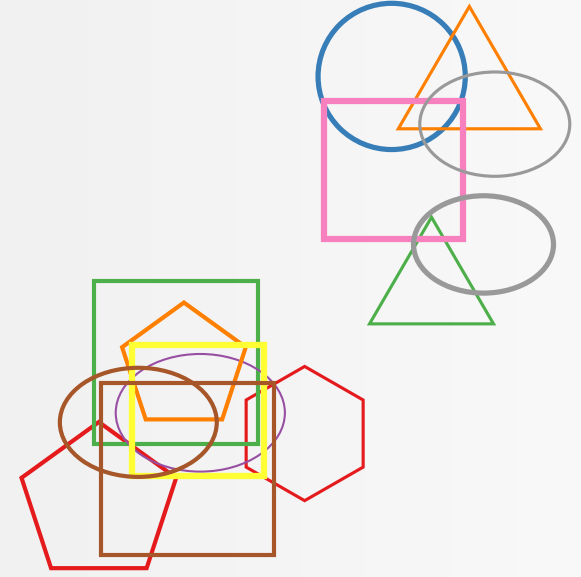[{"shape": "hexagon", "thickness": 1.5, "radius": 0.58, "center": [0.524, 0.248]}, {"shape": "pentagon", "thickness": 2, "radius": 0.7, "center": [0.17, 0.128]}, {"shape": "circle", "thickness": 2.5, "radius": 0.63, "center": [0.674, 0.867]}, {"shape": "square", "thickness": 2, "radius": 0.71, "center": [0.303, 0.372]}, {"shape": "triangle", "thickness": 1.5, "radius": 0.62, "center": [0.742, 0.5]}, {"shape": "oval", "thickness": 1, "radius": 0.73, "center": [0.345, 0.284]}, {"shape": "triangle", "thickness": 1.5, "radius": 0.71, "center": [0.808, 0.847]}, {"shape": "pentagon", "thickness": 2, "radius": 0.56, "center": [0.316, 0.363]}, {"shape": "square", "thickness": 3, "radius": 0.57, "center": [0.341, 0.288]}, {"shape": "oval", "thickness": 2, "radius": 0.67, "center": [0.238, 0.268]}, {"shape": "square", "thickness": 2, "radius": 0.75, "center": [0.323, 0.187]}, {"shape": "square", "thickness": 3, "radius": 0.6, "center": [0.677, 0.705]}, {"shape": "oval", "thickness": 1.5, "radius": 0.65, "center": [0.851, 0.784]}, {"shape": "oval", "thickness": 2.5, "radius": 0.6, "center": [0.832, 0.576]}]